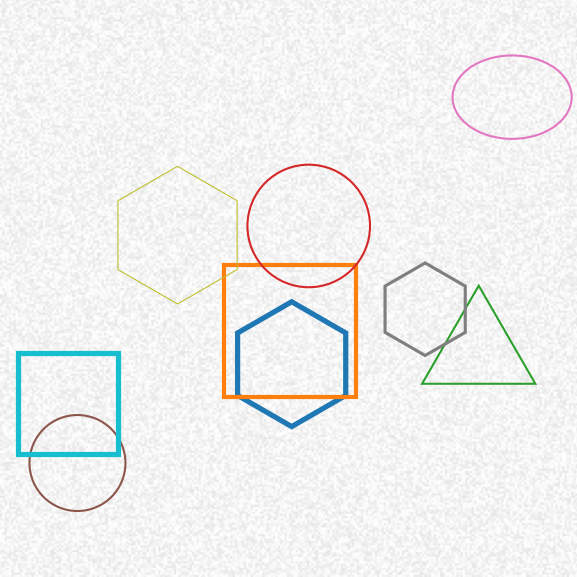[{"shape": "hexagon", "thickness": 2.5, "radius": 0.54, "center": [0.505, 0.369]}, {"shape": "square", "thickness": 2, "radius": 0.57, "center": [0.502, 0.426]}, {"shape": "triangle", "thickness": 1, "radius": 0.57, "center": [0.829, 0.391]}, {"shape": "circle", "thickness": 1, "radius": 0.53, "center": [0.535, 0.608]}, {"shape": "circle", "thickness": 1, "radius": 0.42, "center": [0.134, 0.197]}, {"shape": "oval", "thickness": 1, "radius": 0.52, "center": [0.887, 0.831]}, {"shape": "hexagon", "thickness": 1.5, "radius": 0.4, "center": [0.736, 0.464]}, {"shape": "hexagon", "thickness": 0.5, "radius": 0.6, "center": [0.307, 0.592]}, {"shape": "square", "thickness": 2.5, "radius": 0.43, "center": [0.118, 0.3]}]